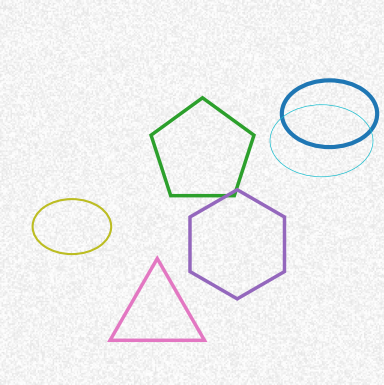[{"shape": "oval", "thickness": 3, "radius": 0.62, "center": [0.856, 0.705]}, {"shape": "pentagon", "thickness": 2.5, "radius": 0.7, "center": [0.526, 0.605]}, {"shape": "hexagon", "thickness": 2.5, "radius": 0.71, "center": [0.616, 0.365]}, {"shape": "triangle", "thickness": 2.5, "radius": 0.71, "center": [0.408, 0.187]}, {"shape": "oval", "thickness": 1.5, "radius": 0.51, "center": [0.187, 0.411]}, {"shape": "oval", "thickness": 0.5, "radius": 0.67, "center": [0.835, 0.634]}]